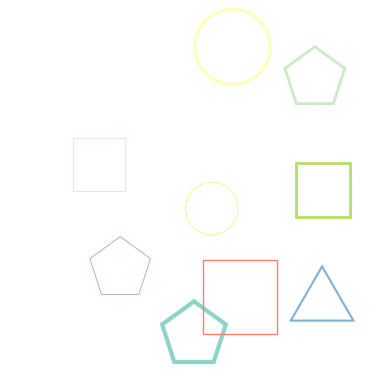[{"shape": "pentagon", "thickness": 3, "radius": 0.44, "center": [0.504, 0.13]}, {"shape": "circle", "thickness": 2, "radius": 0.49, "center": [0.604, 0.878]}, {"shape": "square", "thickness": 1, "radius": 0.48, "center": [0.624, 0.229]}, {"shape": "triangle", "thickness": 1.5, "radius": 0.47, "center": [0.837, 0.214]}, {"shape": "square", "thickness": 2, "radius": 0.35, "center": [0.84, 0.506]}, {"shape": "square", "thickness": 0.5, "radius": 0.34, "center": [0.258, 0.573]}, {"shape": "pentagon", "thickness": 0.5, "radius": 0.41, "center": [0.312, 0.302]}, {"shape": "pentagon", "thickness": 2, "radius": 0.41, "center": [0.818, 0.797]}, {"shape": "circle", "thickness": 0.5, "radius": 0.34, "center": [0.55, 0.459]}]